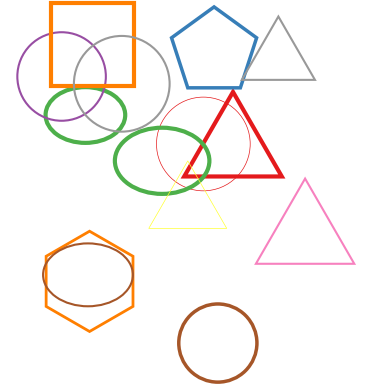[{"shape": "circle", "thickness": 0.5, "radius": 0.61, "center": [0.528, 0.626]}, {"shape": "triangle", "thickness": 3, "radius": 0.73, "center": [0.605, 0.615]}, {"shape": "pentagon", "thickness": 2.5, "radius": 0.58, "center": [0.556, 0.866]}, {"shape": "oval", "thickness": 3, "radius": 0.61, "center": [0.421, 0.582]}, {"shape": "oval", "thickness": 3, "radius": 0.52, "center": [0.222, 0.701]}, {"shape": "circle", "thickness": 1.5, "radius": 0.57, "center": [0.16, 0.801]}, {"shape": "square", "thickness": 3, "radius": 0.54, "center": [0.24, 0.884]}, {"shape": "hexagon", "thickness": 2, "radius": 0.65, "center": [0.233, 0.269]}, {"shape": "triangle", "thickness": 0.5, "radius": 0.58, "center": [0.488, 0.465]}, {"shape": "circle", "thickness": 2.5, "radius": 0.51, "center": [0.566, 0.109]}, {"shape": "oval", "thickness": 1.5, "radius": 0.58, "center": [0.229, 0.286]}, {"shape": "triangle", "thickness": 1.5, "radius": 0.74, "center": [0.792, 0.389]}, {"shape": "circle", "thickness": 1.5, "radius": 0.62, "center": [0.316, 0.782]}, {"shape": "triangle", "thickness": 1.5, "radius": 0.55, "center": [0.723, 0.847]}]